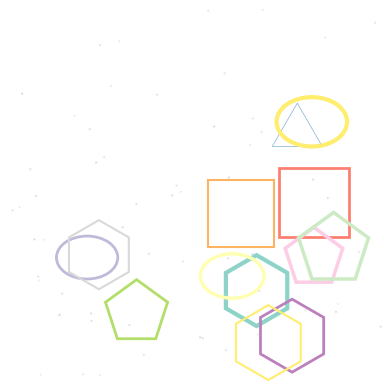[{"shape": "hexagon", "thickness": 3, "radius": 0.46, "center": [0.666, 0.245]}, {"shape": "oval", "thickness": 2.5, "radius": 0.41, "center": [0.603, 0.283]}, {"shape": "oval", "thickness": 2, "radius": 0.4, "center": [0.226, 0.331]}, {"shape": "square", "thickness": 2, "radius": 0.45, "center": [0.816, 0.474]}, {"shape": "triangle", "thickness": 0.5, "radius": 0.37, "center": [0.772, 0.657]}, {"shape": "square", "thickness": 1.5, "radius": 0.43, "center": [0.626, 0.446]}, {"shape": "pentagon", "thickness": 2, "radius": 0.42, "center": [0.355, 0.189]}, {"shape": "pentagon", "thickness": 2.5, "radius": 0.39, "center": [0.815, 0.331]}, {"shape": "hexagon", "thickness": 1.5, "radius": 0.45, "center": [0.257, 0.338]}, {"shape": "hexagon", "thickness": 2, "radius": 0.47, "center": [0.759, 0.128]}, {"shape": "pentagon", "thickness": 2.5, "radius": 0.48, "center": [0.866, 0.353]}, {"shape": "hexagon", "thickness": 1.5, "radius": 0.49, "center": [0.697, 0.11]}, {"shape": "oval", "thickness": 3, "radius": 0.46, "center": [0.81, 0.684]}]